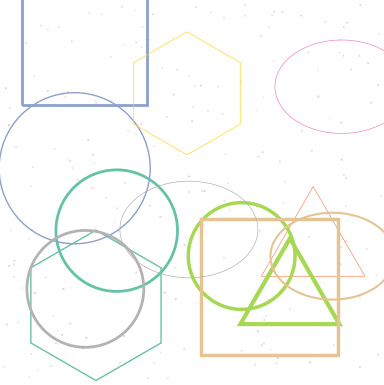[{"shape": "circle", "thickness": 2, "radius": 0.79, "center": [0.303, 0.401]}, {"shape": "hexagon", "thickness": 1, "radius": 0.98, "center": [0.249, 0.207]}, {"shape": "triangle", "thickness": 0.5, "radius": 0.78, "center": [0.813, 0.36]}, {"shape": "circle", "thickness": 1, "radius": 0.98, "center": [0.194, 0.563]}, {"shape": "square", "thickness": 2, "radius": 0.81, "center": [0.22, 0.89]}, {"shape": "oval", "thickness": 0.5, "radius": 0.87, "center": [0.887, 0.775]}, {"shape": "triangle", "thickness": 3, "radius": 0.74, "center": [0.753, 0.232]}, {"shape": "circle", "thickness": 2.5, "radius": 0.69, "center": [0.628, 0.335]}, {"shape": "hexagon", "thickness": 0.5, "radius": 0.8, "center": [0.486, 0.758]}, {"shape": "square", "thickness": 2.5, "radius": 0.89, "center": [0.701, 0.254]}, {"shape": "oval", "thickness": 1.5, "radius": 0.81, "center": [0.864, 0.335]}, {"shape": "oval", "thickness": 0.5, "radius": 0.9, "center": [0.491, 0.404]}, {"shape": "circle", "thickness": 2, "radius": 0.76, "center": [0.222, 0.25]}]